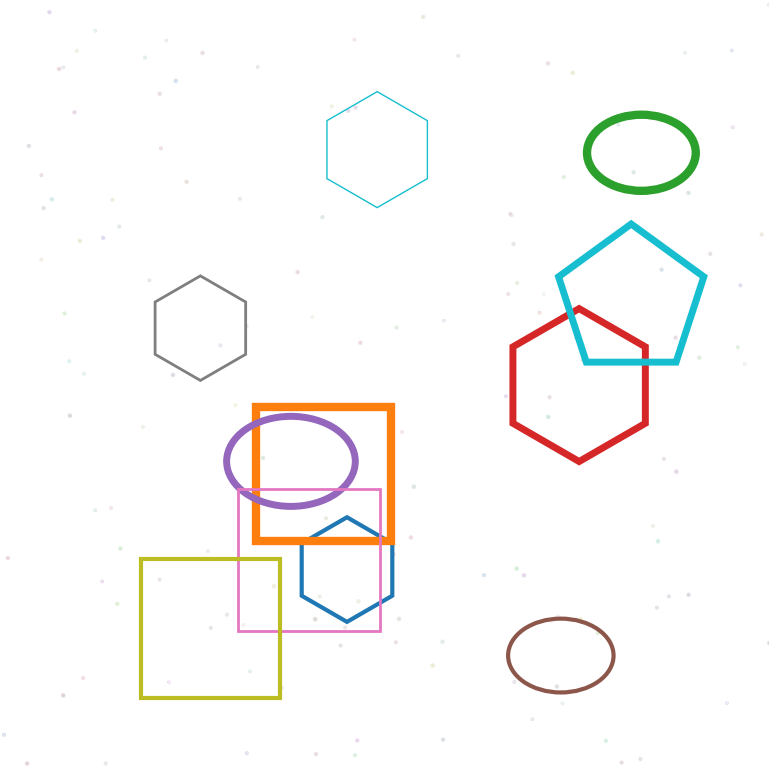[{"shape": "hexagon", "thickness": 1.5, "radius": 0.34, "center": [0.451, 0.26]}, {"shape": "square", "thickness": 3, "radius": 0.44, "center": [0.42, 0.384]}, {"shape": "oval", "thickness": 3, "radius": 0.35, "center": [0.833, 0.802]}, {"shape": "hexagon", "thickness": 2.5, "radius": 0.5, "center": [0.752, 0.5]}, {"shape": "oval", "thickness": 2.5, "radius": 0.42, "center": [0.378, 0.401]}, {"shape": "oval", "thickness": 1.5, "radius": 0.34, "center": [0.728, 0.149]}, {"shape": "square", "thickness": 1, "radius": 0.46, "center": [0.401, 0.272]}, {"shape": "hexagon", "thickness": 1, "radius": 0.34, "center": [0.26, 0.574]}, {"shape": "square", "thickness": 1.5, "radius": 0.45, "center": [0.274, 0.183]}, {"shape": "pentagon", "thickness": 2.5, "radius": 0.5, "center": [0.82, 0.61]}, {"shape": "hexagon", "thickness": 0.5, "radius": 0.38, "center": [0.49, 0.806]}]